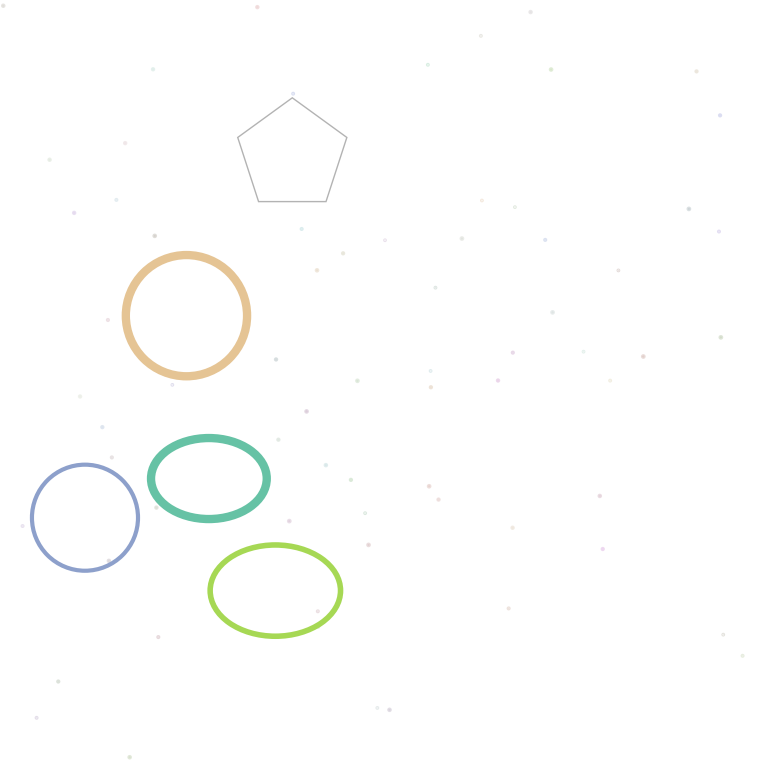[{"shape": "oval", "thickness": 3, "radius": 0.38, "center": [0.271, 0.379]}, {"shape": "circle", "thickness": 1.5, "radius": 0.34, "center": [0.11, 0.328]}, {"shape": "oval", "thickness": 2, "radius": 0.42, "center": [0.358, 0.233]}, {"shape": "circle", "thickness": 3, "radius": 0.39, "center": [0.242, 0.59]}, {"shape": "pentagon", "thickness": 0.5, "radius": 0.37, "center": [0.38, 0.798]}]